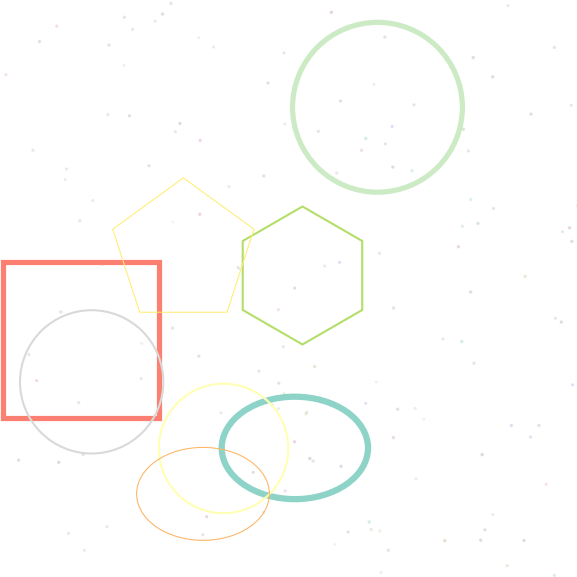[{"shape": "oval", "thickness": 3, "radius": 0.63, "center": [0.511, 0.224]}, {"shape": "circle", "thickness": 1, "radius": 0.56, "center": [0.387, 0.223]}, {"shape": "square", "thickness": 2.5, "radius": 0.68, "center": [0.14, 0.411]}, {"shape": "oval", "thickness": 0.5, "radius": 0.57, "center": [0.352, 0.144]}, {"shape": "hexagon", "thickness": 1, "radius": 0.6, "center": [0.524, 0.522]}, {"shape": "circle", "thickness": 1, "radius": 0.62, "center": [0.159, 0.338]}, {"shape": "circle", "thickness": 2.5, "radius": 0.74, "center": [0.654, 0.813]}, {"shape": "pentagon", "thickness": 0.5, "radius": 0.64, "center": [0.318, 0.563]}]